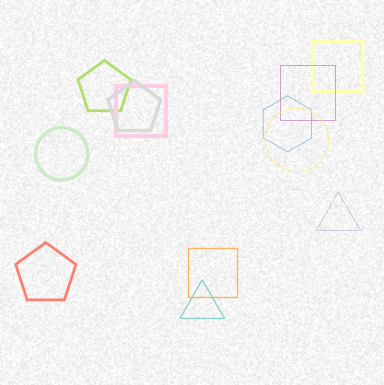[{"shape": "triangle", "thickness": 1, "radius": 0.34, "center": [0.525, 0.206]}, {"shape": "square", "thickness": 2.5, "radius": 0.32, "center": [0.875, 0.828]}, {"shape": "triangle", "thickness": 0.5, "radius": 0.33, "center": [0.879, 0.434]}, {"shape": "pentagon", "thickness": 2, "radius": 0.41, "center": [0.119, 0.288]}, {"shape": "hexagon", "thickness": 0.5, "radius": 0.36, "center": [0.747, 0.678]}, {"shape": "square", "thickness": 1, "radius": 0.32, "center": [0.553, 0.292]}, {"shape": "pentagon", "thickness": 2, "radius": 0.36, "center": [0.271, 0.771]}, {"shape": "square", "thickness": 3, "radius": 0.33, "center": [0.365, 0.711]}, {"shape": "pentagon", "thickness": 2.5, "radius": 0.36, "center": [0.349, 0.719]}, {"shape": "square", "thickness": 0.5, "radius": 0.36, "center": [0.798, 0.76]}, {"shape": "circle", "thickness": 2.5, "radius": 0.34, "center": [0.16, 0.6]}, {"shape": "circle", "thickness": 0.5, "radius": 0.41, "center": [0.771, 0.636]}]